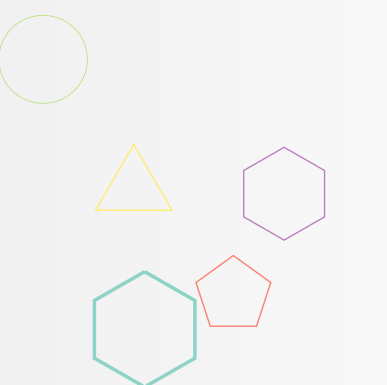[{"shape": "hexagon", "thickness": 2.5, "radius": 0.75, "center": [0.373, 0.145]}, {"shape": "pentagon", "thickness": 1, "radius": 0.51, "center": [0.602, 0.235]}, {"shape": "circle", "thickness": 0.5, "radius": 0.57, "center": [0.111, 0.846]}, {"shape": "hexagon", "thickness": 1, "radius": 0.6, "center": [0.733, 0.497]}, {"shape": "triangle", "thickness": 1, "radius": 0.57, "center": [0.345, 0.511]}]